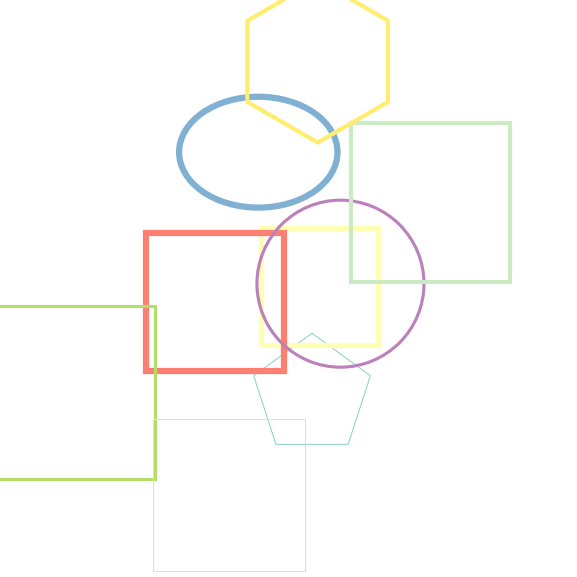[{"shape": "pentagon", "thickness": 0.5, "radius": 0.53, "center": [0.54, 0.316]}, {"shape": "square", "thickness": 2.5, "radius": 0.51, "center": [0.554, 0.503]}, {"shape": "square", "thickness": 3, "radius": 0.6, "center": [0.372, 0.477]}, {"shape": "oval", "thickness": 3, "radius": 0.69, "center": [0.447, 0.736]}, {"shape": "square", "thickness": 1.5, "radius": 0.75, "center": [0.118, 0.32]}, {"shape": "square", "thickness": 0.5, "radius": 0.66, "center": [0.396, 0.142]}, {"shape": "circle", "thickness": 1.5, "radius": 0.72, "center": [0.59, 0.508]}, {"shape": "square", "thickness": 2, "radius": 0.69, "center": [0.745, 0.648]}, {"shape": "hexagon", "thickness": 2, "radius": 0.7, "center": [0.55, 0.893]}]